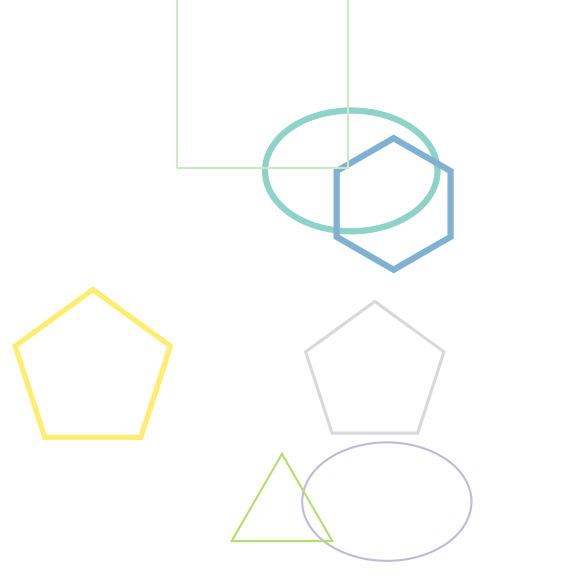[{"shape": "oval", "thickness": 3, "radius": 0.75, "center": [0.608, 0.703]}, {"shape": "oval", "thickness": 1, "radius": 0.73, "center": [0.67, 0.131]}, {"shape": "hexagon", "thickness": 3, "radius": 0.57, "center": [0.682, 0.646]}, {"shape": "triangle", "thickness": 1, "radius": 0.5, "center": [0.488, 0.113]}, {"shape": "pentagon", "thickness": 1.5, "radius": 0.63, "center": [0.649, 0.351]}, {"shape": "square", "thickness": 1, "radius": 0.74, "center": [0.455, 0.856]}, {"shape": "pentagon", "thickness": 2.5, "radius": 0.71, "center": [0.161, 0.356]}]